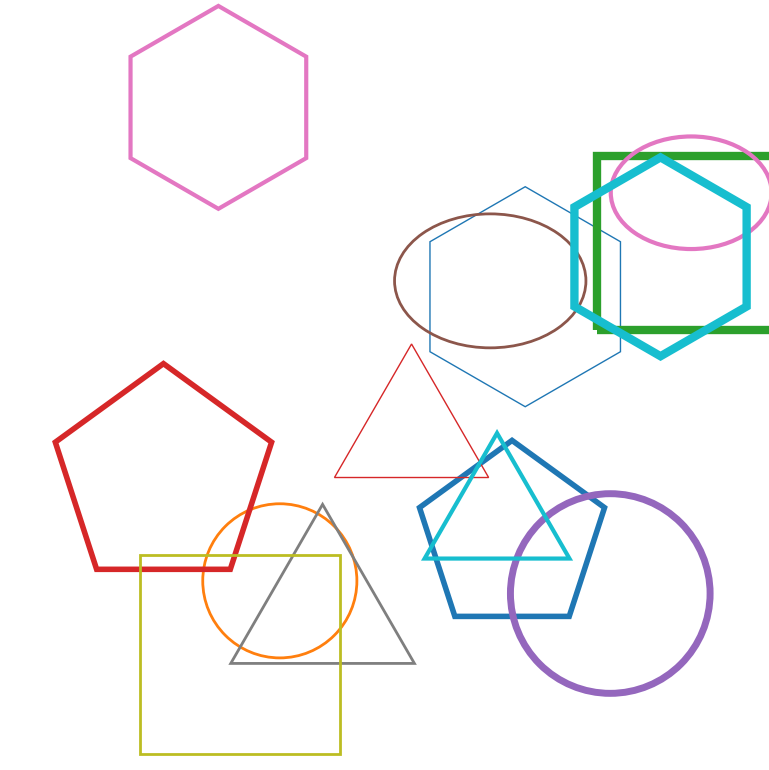[{"shape": "hexagon", "thickness": 0.5, "radius": 0.71, "center": [0.682, 0.615]}, {"shape": "pentagon", "thickness": 2, "radius": 0.63, "center": [0.665, 0.302]}, {"shape": "circle", "thickness": 1, "radius": 0.5, "center": [0.363, 0.246]}, {"shape": "square", "thickness": 3, "radius": 0.57, "center": [0.889, 0.684]}, {"shape": "triangle", "thickness": 0.5, "radius": 0.58, "center": [0.534, 0.438]}, {"shape": "pentagon", "thickness": 2, "radius": 0.74, "center": [0.212, 0.38]}, {"shape": "circle", "thickness": 2.5, "radius": 0.65, "center": [0.793, 0.229]}, {"shape": "oval", "thickness": 1, "radius": 0.62, "center": [0.637, 0.635]}, {"shape": "hexagon", "thickness": 1.5, "radius": 0.66, "center": [0.284, 0.861]}, {"shape": "oval", "thickness": 1.5, "radius": 0.52, "center": [0.898, 0.75]}, {"shape": "triangle", "thickness": 1, "radius": 0.69, "center": [0.419, 0.207]}, {"shape": "square", "thickness": 1, "radius": 0.65, "center": [0.312, 0.15]}, {"shape": "triangle", "thickness": 1.5, "radius": 0.54, "center": [0.646, 0.329]}, {"shape": "hexagon", "thickness": 3, "radius": 0.65, "center": [0.858, 0.667]}]